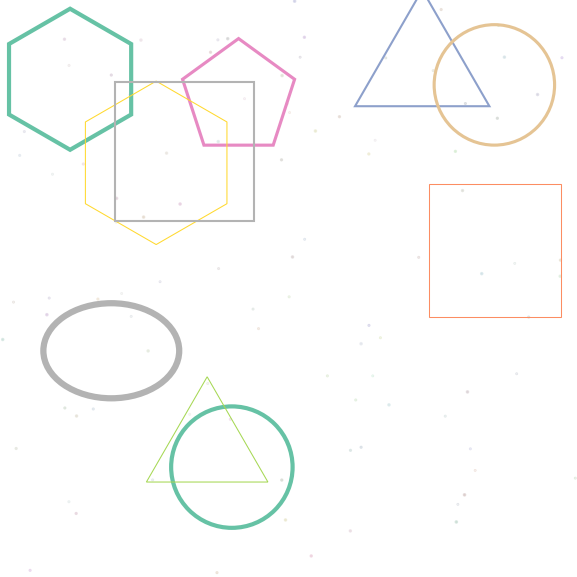[{"shape": "circle", "thickness": 2, "radius": 0.53, "center": [0.402, 0.19]}, {"shape": "hexagon", "thickness": 2, "radius": 0.61, "center": [0.121, 0.862]}, {"shape": "square", "thickness": 0.5, "radius": 0.57, "center": [0.857, 0.565]}, {"shape": "triangle", "thickness": 1, "radius": 0.67, "center": [0.731, 0.882]}, {"shape": "pentagon", "thickness": 1.5, "radius": 0.51, "center": [0.413, 0.83]}, {"shape": "triangle", "thickness": 0.5, "radius": 0.61, "center": [0.359, 0.225]}, {"shape": "hexagon", "thickness": 0.5, "radius": 0.71, "center": [0.27, 0.717]}, {"shape": "circle", "thickness": 1.5, "radius": 0.52, "center": [0.856, 0.852]}, {"shape": "oval", "thickness": 3, "radius": 0.59, "center": [0.193, 0.392]}, {"shape": "square", "thickness": 1, "radius": 0.6, "center": [0.32, 0.737]}]